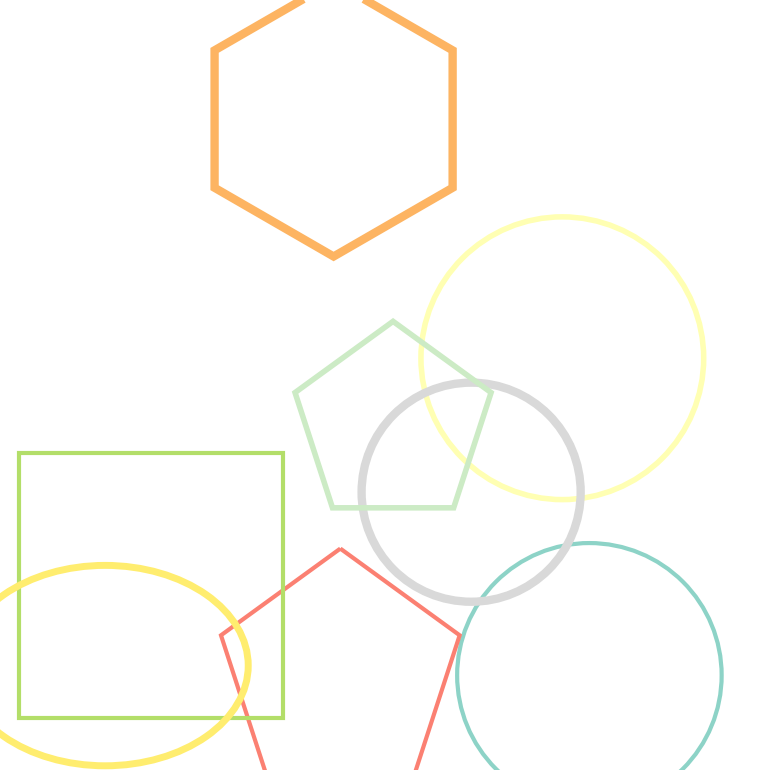[{"shape": "circle", "thickness": 1.5, "radius": 0.86, "center": [0.765, 0.123]}, {"shape": "circle", "thickness": 2, "radius": 0.92, "center": [0.73, 0.535]}, {"shape": "pentagon", "thickness": 1.5, "radius": 0.81, "center": [0.442, 0.125]}, {"shape": "hexagon", "thickness": 3, "radius": 0.89, "center": [0.433, 0.845]}, {"shape": "square", "thickness": 1.5, "radius": 0.86, "center": [0.196, 0.24]}, {"shape": "circle", "thickness": 3, "radius": 0.71, "center": [0.612, 0.361]}, {"shape": "pentagon", "thickness": 2, "radius": 0.67, "center": [0.51, 0.449]}, {"shape": "oval", "thickness": 2.5, "radius": 0.93, "center": [0.136, 0.136]}]